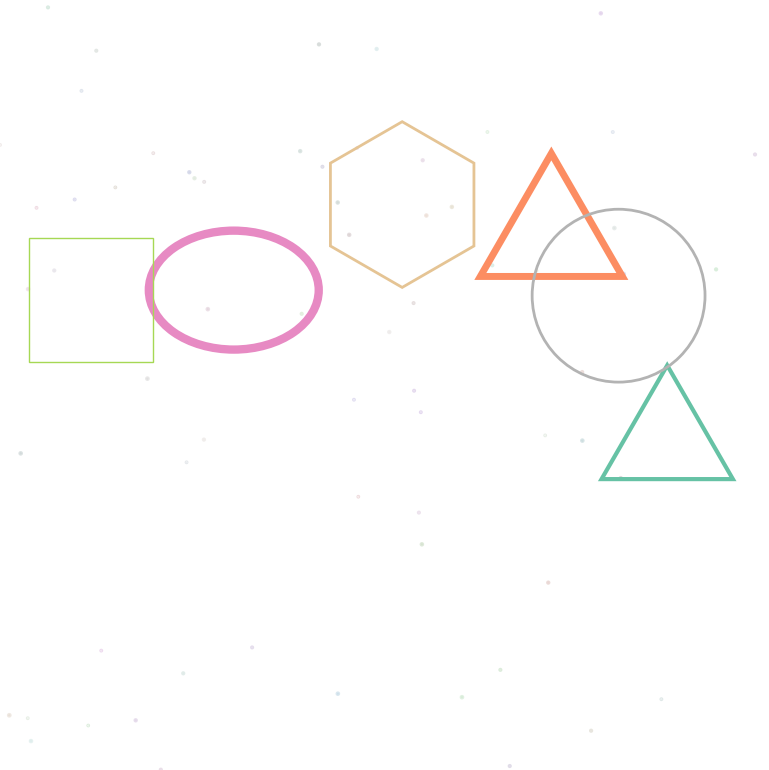[{"shape": "triangle", "thickness": 1.5, "radius": 0.49, "center": [0.867, 0.427]}, {"shape": "triangle", "thickness": 2.5, "radius": 0.53, "center": [0.716, 0.694]}, {"shape": "oval", "thickness": 3, "radius": 0.55, "center": [0.304, 0.623]}, {"shape": "square", "thickness": 0.5, "radius": 0.4, "center": [0.118, 0.61]}, {"shape": "hexagon", "thickness": 1, "radius": 0.54, "center": [0.522, 0.734]}, {"shape": "circle", "thickness": 1, "radius": 0.56, "center": [0.803, 0.616]}]